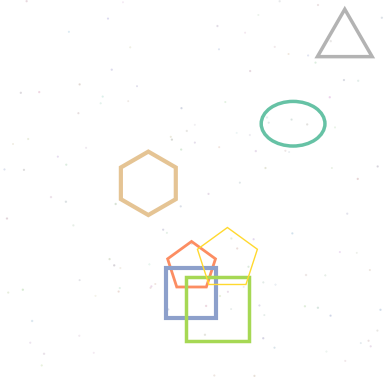[{"shape": "oval", "thickness": 2.5, "radius": 0.41, "center": [0.761, 0.679]}, {"shape": "pentagon", "thickness": 2, "radius": 0.33, "center": [0.498, 0.307]}, {"shape": "square", "thickness": 3, "radius": 0.32, "center": [0.497, 0.238]}, {"shape": "square", "thickness": 2.5, "radius": 0.41, "center": [0.565, 0.197]}, {"shape": "pentagon", "thickness": 1, "radius": 0.41, "center": [0.591, 0.327]}, {"shape": "hexagon", "thickness": 3, "radius": 0.41, "center": [0.385, 0.524]}, {"shape": "triangle", "thickness": 2.5, "radius": 0.41, "center": [0.896, 0.894]}]